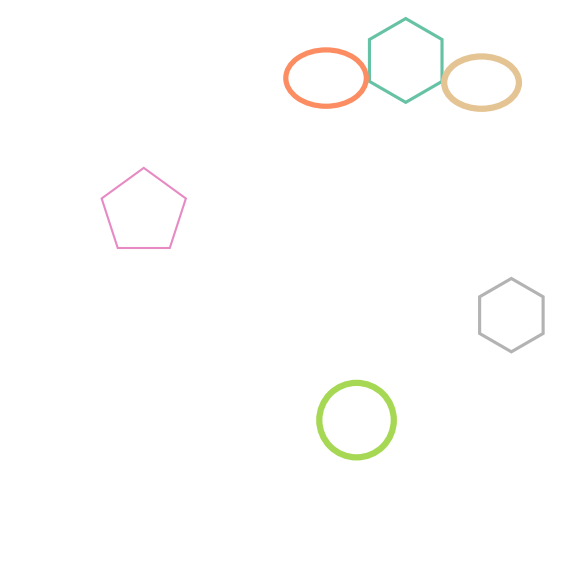[{"shape": "hexagon", "thickness": 1.5, "radius": 0.36, "center": [0.703, 0.894]}, {"shape": "oval", "thickness": 2.5, "radius": 0.35, "center": [0.565, 0.864]}, {"shape": "pentagon", "thickness": 1, "radius": 0.38, "center": [0.249, 0.632]}, {"shape": "circle", "thickness": 3, "radius": 0.32, "center": [0.617, 0.272]}, {"shape": "oval", "thickness": 3, "radius": 0.32, "center": [0.834, 0.856]}, {"shape": "hexagon", "thickness": 1.5, "radius": 0.32, "center": [0.885, 0.453]}]